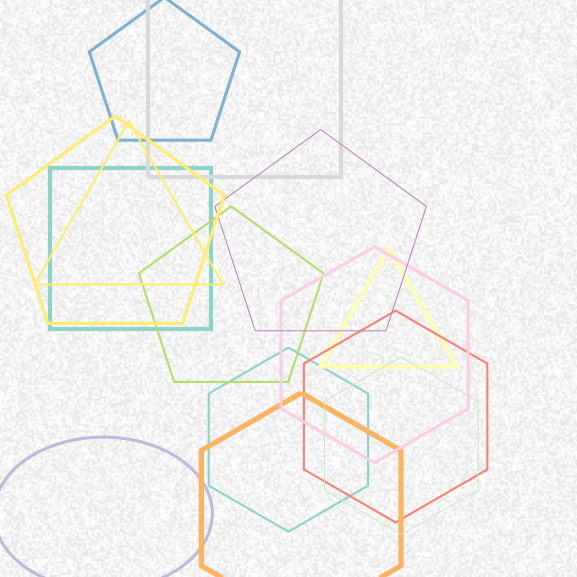[{"shape": "hexagon", "thickness": 1, "radius": 0.8, "center": [0.499, 0.238]}, {"shape": "square", "thickness": 2, "radius": 0.7, "center": [0.227, 0.569]}, {"shape": "triangle", "thickness": 2, "radius": 0.68, "center": [0.673, 0.433]}, {"shape": "oval", "thickness": 1.5, "radius": 0.95, "center": [0.179, 0.11]}, {"shape": "hexagon", "thickness": 1, "radius": 0.92, "center": [0.685, 0.278]}, {"shape": "pentagon", "thickness": 1.5, "radius": 0.68, "center": [0.285, 0.867]}, {"shape": "hexagon", "thickness": 2.5, "radius": 1.0, "center": [0.522, 0.119]}, {"shape": "pentagon", "thickness": 1, "radius": 0.84, "center": [0.4, 0.474]}, {"shape": "hexagon", "thickness": 1.5, "radius": 0.94, "center": [0.649, 0.385]}, {"shape": "square", "thickness": 2, "radius": 0.84, "center": [0.423, 0.859]}, {"shape": "pentagon", "thickness": 0.5, "radius": 0.96, "center": [0.555, 0.582]}, {"shape": "hexagon", "thickness": 0.5, "radius": 0.77, "center": [0.695, 0.227]}, {"shape": "triangle", "thickness": 1, "radius": 0.94, "center": [0.223, 0.601]}, {"shape": "pentagon", "thickness": 1.5, "radius": 0.99, "center": [0.2, 0.6]}]